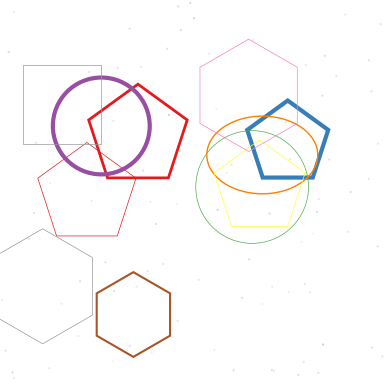[{"shape": "pentagon", "thickness": 2, "radius": 0.67, "center": [0.358, 0.647]}, {"shape": "pentagon", "thickness": 0.5, "radius": 0.67, "center": [0.226, 0.496]}, {"shape": "pentagon", "thickness": 3, "radius": 0.55, "center": [0.747, 0.628]}, {"shape": "circle", "thickness": 0.5, "radius": 0.73, "center": [0.655, 0.514]}, {"shape": "circle", "thickness": 3, "radius": 0.63, "center": [0.263, 0.673]}, {"shape": "oval", "thickness": 1, "radius": 0.72, "center": [0.681, 0.597]}, {"shape": "pentagon", "thickness": 0.5, "radius": 0.62, "center": [0.674, 0.512]}, {"shape": "hexagon", "thickness": 1.5, "radius": 0.55, "center": [0.346, 0.183]}, {"shape": "hexagon", "thickness": 0.5, "radius": 0.73, "center": [0.646, 0.752]}, {"shape": "hexagon", "thickness": 0.5, "radius": 0.75, "center": [0.111, 0.256]}, {"shape": "square", "thickness": 0.5, "radius": 0.51, "center": [0.161, 0.729]}]